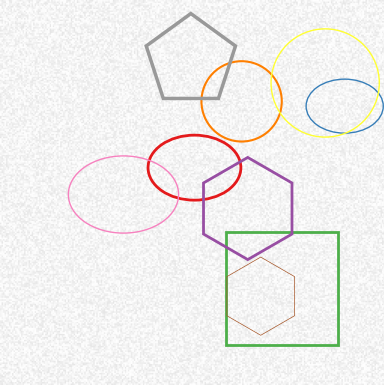[{"shape": "oval", "thickness": 2, "radius": 0.6, "center": [0.505, 0.565]}, {"shape": "oval", "thickness": 1, "radius": 0.5, "center": [0.895, 0.724]}, {"shape": "square", "thickness": 2, "radius": 0.73, "center": [0.733, 0.251]}, {"shape": "hexagon", "thickness": 2, "radius": 0.66, "center": [0.643, 0.458]}, {"shape": "circle", "thickness": 1.5, "radius": 0.52, "center": [0.628, 0.737]}, {"shape": "circle", "thickness": 1, "radius": 0.7, "center": [0.845, 0.784]}, {"shape": "hexagon", "thickness": 0.5, "radius": 0.51, "center": [0.677, 0.231]}, {"shape": "oval", "thickness": 1, "radius": 0.72, "center": [0.321, 0.495]}, {"shape": "pentagon", "thickness": 2.5, "radius": 0.61, "center": [0.496, 0.843]}]